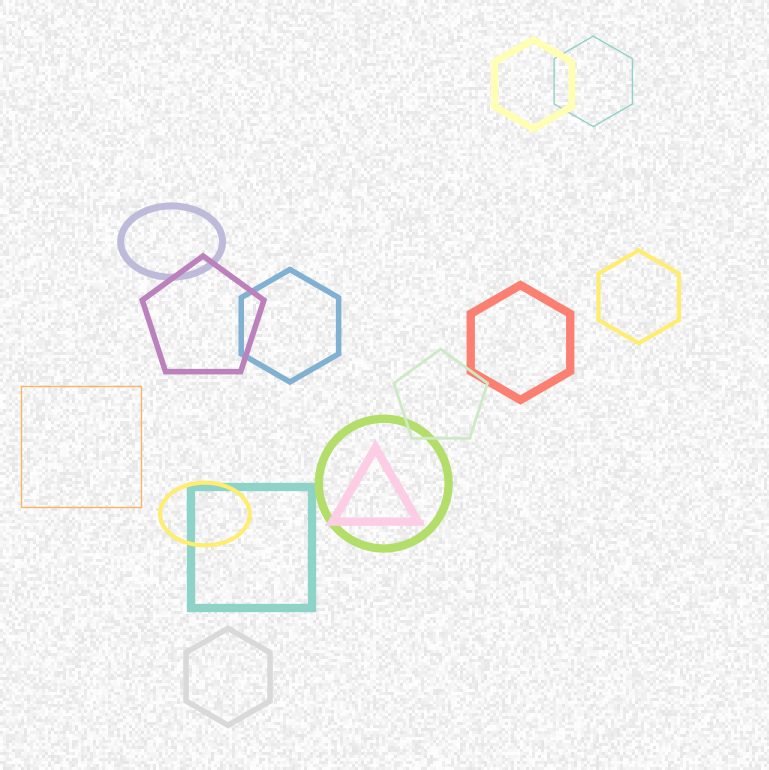[{"shape": "hexagon", "thickness": 0.5, "radius": 0.29, "center": [0.77, 0.894]}, {"shape": "square", "thickness": 3, "radius": 0.39, "center": [0.326, 0.288]}, {"shape": "hexagon", "thickness": 2.5, "radius": 0.29, "center": [0.692, 0.891]}, {"shape": "oval", "thickness": 2.5, "radius": 0.33, "center": [0.223, 0.686]}, {"shape": "hexagon", "thickness": 3, "radius": 0.37, "center": [0.676, 0.555]}, {"shape": "hexagon", "thickness": 2, "radius": 0.37, "center": [0.377, 0.577]}, {"shape": "square", "thickness": 0.5, "radius": 0.39, "center": [0.105, 0.42]}, {"shape": "circle", "thickness": 3, "radius": 0.42, "center": [0.498, 0.372]}, {"shape": "triangle", "thickness": 3, "radius": 0.32, "center": [0.488, 0.355]}, {"shape": "hexagon", "thickness": 2, "radius": 0.31, "center": [0.296, 0.121]}, {"shape": "pentagon", "thickness": 2, "radius": 0.42, "center": [0.264, 0.585]}, {"shape": "pentagon", "thickness": 1, "radius": 0.32, "center": [0.572, 0.483]}, {"shape": "oval", "thickness": 1.5, "radius": 0.29, "center": [0.266, 0.332]}, {"shape": "hexagon", "thickness": 1.5, "radius": 0.3, "center": [0.829, 0.615]}]